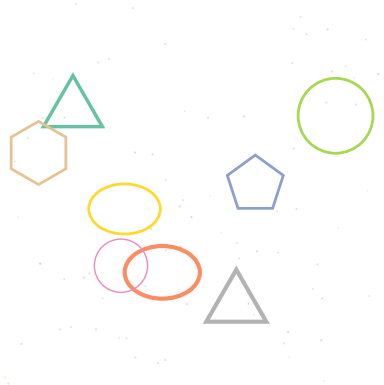[{"shape": "triangle", "thickness": 2.5, "radius": 0.44, "center": [0.189, 0.715]}, {"shape": "oval", "thickness": 3, "radius": 0.49, "center": [0.422, 0.293]}, {"shape": "pentagon", "thickness": 2, "radius": 0.38, "center": [0.663, 0.521]}, {"shape": "circle", "thickness": 1, "radius": 0.35, "center": [0.314, 0.31]}, {"shape": "circle", "thickness": 2, "radius": 0.49, "center": [0.872, 0.699]}, {"shape": "oval", "thickness": 2, "radius": 0.46, "center": [0.323, 0.457]}, {"shape": "hexagon", "thickness": 2, "radius": 0.41, "center": [0.1, 0.603]}, {"shape": "triangle", "thickness": 3, "radius": 0.45, "center": [0.614, 0.209]}]